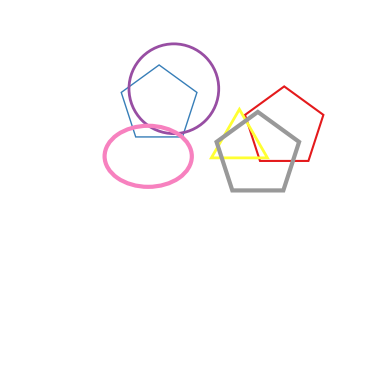[{"shape": "pentagon", "thickness": 1.5, "radius": 0.53, "center": [0.738, 0.669]}, {"shape": "pentagon", "thickness": 1, "radius": 0.52, "center": [0.413, 0.728]}, {"shape": "circle", "thickness": 2, "radius": 0.58, "center": [0.452, 0.77]}, {"shape": "triangle", "thickness": 2, "radius": 0.42, "center": [0.622, 0.632]}, {"shape": "oval", "thickness": 3, "radius": 0.57, "center": [0.385, 0.594]}, {"shape": "pentagon", "thickness": 3, "radius": 0.56, "center": [0.67, 0.597]}]